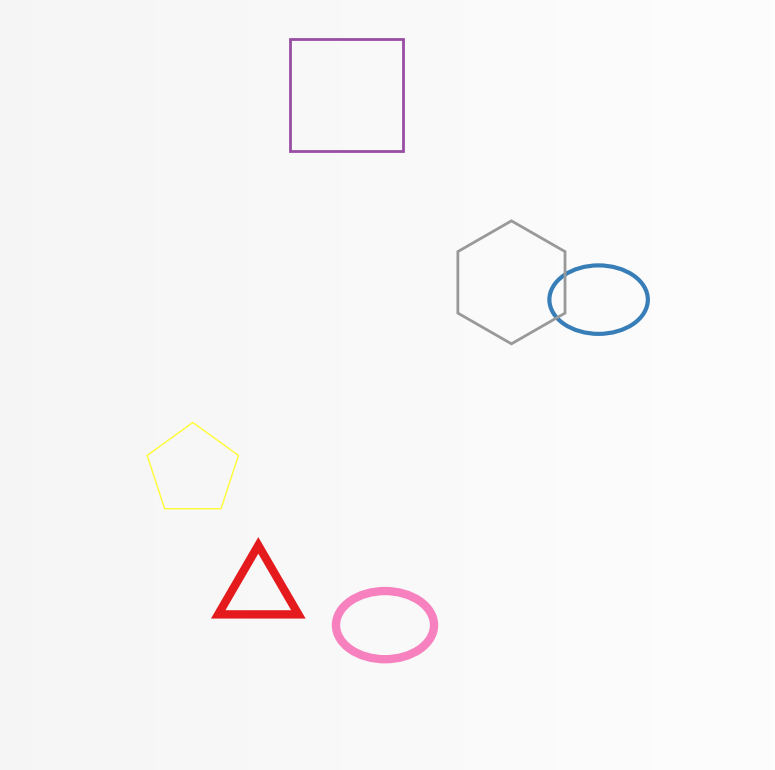[{"shape": "triangle", "thickness": 3, "radius": 0.3, "center": [0.333, 0.232]}, {"shape": "oval", "thickness": 1.5, "radius": 0.32, "center": [0.772, 0.611]}, {"shape": "square", "thickness": 1, "radius": 0.37, "center": [0.447, 0.876]}, {"shape": "pentagon", "thickness": 0.5, "radius": 0.31, "center": [0.249, 0.389]}, {"shape": "oval", "thickness": 3, "radius": 0.32, "center": [0.497, 0.188]}, {"shape": "hexagon", "thickness": 1, "radius": 0.4, "center": [0.66, 0.633]}]